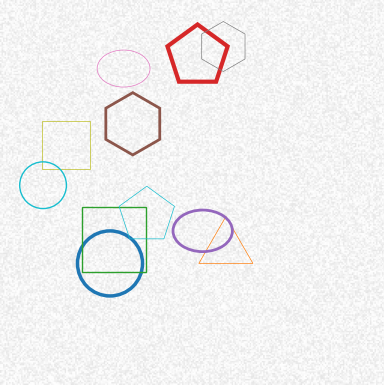[{"shape": "circle", "thickness": 2.5, "radius": 0.42, "center": [0.286, 0.316]}, {"shape": "triangle", "thickness": 0.5, "radius": 0.41, "center": [0.587, 0.356]}, {"shape": "square", "thickness": 1, "radius": 0.42, "center": [0.296, 0.378]}, {"shape": "pentagon", "thickness": 3, "radius": 0.41, "center": [0.513, 0.854]}, {"shape": "oval", "thickness": 2, "radius": 0.39, "center": [0.526, 0.4]}, {"shape": "hexagon", "thickness": 2, "radius": 0.4, "center": [0.345, 0.678]}, {"shape": "oval", "thickness": 0.5, "radius": 0.34, "center": [0.321, 0.822]}, {"shape": "hexagon", "thickness": 0.5, "radius": 0.32, "center": [0.58, 0.879]}, {"shape": "square", "thickness": 0.5, "radius": 0.31, "center": [0.171, 0.624]}, {"shape": "circle", "thickness": 1, "radius": 0.3, "center": [0.112, 0.519]}, {"shape": "pentagon", "thickness": 0.5, "radius": 0.38, "center": [0.381, 0.441]}]